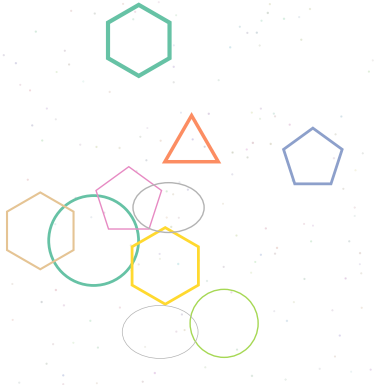[{"shape": "circle", "thickness": 2, "radius": 0.58, "center": [0.243, 0.375]}, {"shape": "hexagon", "thickness": 3, "radius": 0.46, "center": [0.36, 0.895]}, {"shape": "triangle", "thickness": 2.5, "radius": 0.4, "center": [0.498, 0.62]}, {"shape": "pentagon", "thickness": 2, "radius": 0.4, "center": [0.813, 0.587]}, {"shape": "pentagon", "thickness": 1, "radius": 0.45, "center": [0.334, 0.478]}, {"shape": "circle", "thickness": 1, "radius": 0.44, "center": [0.582, 0.16]}, {"shape": "hexagon", "thickness": 2, "radius": 0.5, "center": [0.429, 0.309]}, {"shape": "hexagon", "thickness": 1.5, "radius": 0.5, "center": [0.105, 0.4]}, {"shape": "oval", "thickness": 0.5, "radius": 0.49, "center": [0.416, 0.138]}, {"shape": "oval", "thickness": 1, "radius": 0.46, "center": [0.438, 0.461]}]